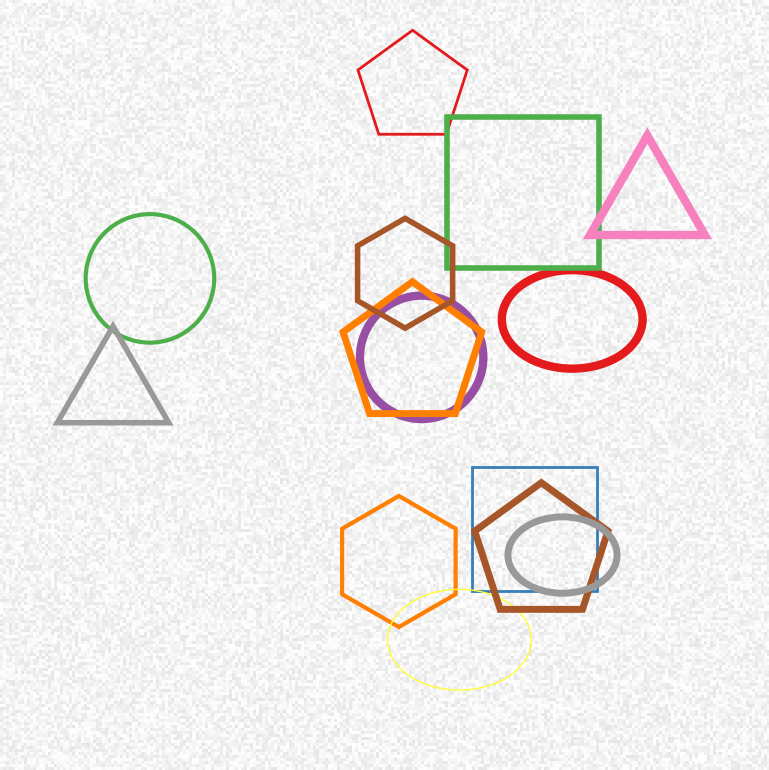[{"shape": "oval", "thickness": 3, "radius": 0.46, "center": [0.743, 0.585]}, {"shape": "pentagon", "thickness": 1, "radius": 0.37, "center": [0.536, 0.886]}, {"shape": "square", "thickness": 1, "radius": 0.4, "center": [0.694, 0.313]}, {"shape": "circle", "thickness": 1.5, "radius": 0.42, "center": [0.195, 0.638]}, {"shape": "square", "thickness": 2, "radius": 0.49, "center": [0.679, 0.75]}, {"shape": "circle", "thickness": 3, "radius": 0.4, "center": [0.548, 0.536]}, {"shape": "pentagon", "thickness": 2.5, "radius": 0.47, "center": [0.536, 0.539]}, {"shape": "hexagon", "thickness": 1.5, "radius": 0.43, "center": [0.518, 0.271]}, {"shape": "oval", "thickness": 0.5, "radius": 0.47, "center": [0.597, 0.169]}, {"shape": "pentagon", "thickness": 2.5, "radius": 0.45, "center": [0.703, 0.282]}, {"shape": "hexagon", "thickness": 2, "radius": 0.36, "center": [0.526, 0.645]}, {"shape": "triangle", "thickness": 3, "radius": 0.43, "center": [0.841, 0.738]}, {"shape": "oval", "thickness": 2.5, "radius": 0.35, "center": [0.73, 0.279]}, {"shape": "triangle", "thickness": 2, "radius": 0.42, "center": [0.147, 0.493]}]